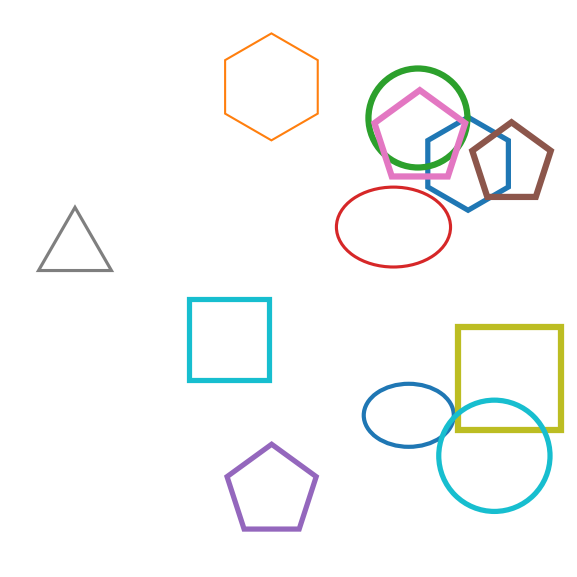[{"shape": "oval", "thickness": 2, "radius": 0.39, "center": [0.708, 0.28]}, {"shape": "hexagon", "thickness": 2.5, "radius": 0.4, "center": [0.811, 0.716]}, {"shape": "hexagon", "thickness": 1, "radius": 0.46, "center": [0.47, 0.849]}, {"shape": "circle", "thickness": 3, "radius": 0.43, "center": [0.724, 0.795]}, {"shape": "oval", "thickness": 1.5, "radius": 0.49, "center": [0.681, 0.606]}, {"shape": "pentagon", "thickness": 2.5, "radius": 0.41, "center": [0.47, 0.149]}, {"shape": "pentagon", "thickness": 3, "radius": 0.36, "center": [0.886, 0.716]}, {"shape": "pentagon", "thickness": 3, "radius": 0.41, "center": [0.727, 0.76]}, {"shape": "triangle", "thickness": 1.5, "radius": 0.36, "center": [0.13, 0.567]}, {"shape": "square", "thickness": 3, "radius": 0.44, "center": [0.883, 0.344]}, {"shape": "square", "thickness": 2.5, "radius": 0.35, "center": [0.397, 0.411]}, {"shape": "circle", "thickness": 2.5, "radius": 0.48, "center": [0.856, 0.21]}]